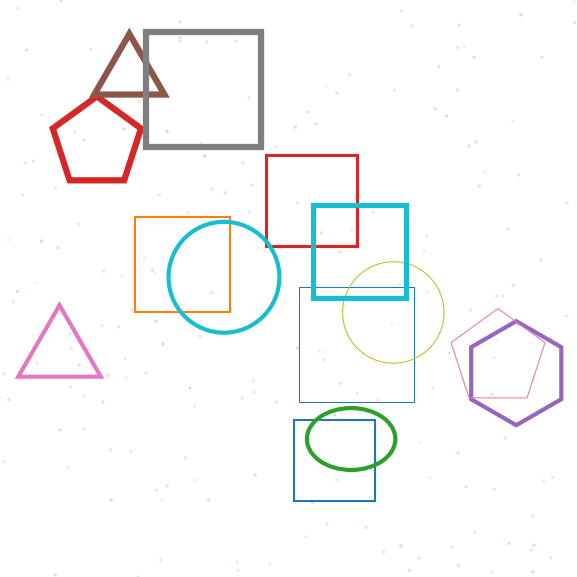[{"shape": "square", "thickness": 1, "radius": 0.35, "center": [0.579, 0.202]}, {"shape": "square", "thickness": 0.5, "radius": 0.5, "center": [0.618, 0.402]}, {"shape": "square", "thickness": 1, "radius": 0.41, "center": [0.315, 0.541]}, {"shape": "oval", "thickness": 2, "radius": 0.38, "center": [0.608, 0.239]}, {"shape": "pentagon", "thickness": 3, "radius": 0.4, "center": [0.168, 0.752]}, {"shape": "square", "thickness": 1.5, "radius": 0.4, "center": [0.539, 0.652]}, {"shape": "hexagon", "thickness": 2, "radius": 0.45, "center": [0.894, 0.353]}, {"shape": "triangle", "thickness": 3, "radius": 0.35, "center": [0.224, 0.87]}, {"shape": "pentagon", "thickness": 0.5, "radius": 0.43, "center": [0.862, 0.379]}, {"shape": "triangle", "thickness": 2, "radius": 0.41, "center": [0.103, 0.388]}, {"shape": "square", "thickness": 3, "radius": 0.5, "center": [0.353, 0.844]}, {"shape": "circle", "thickness": 0.5, "radius": 0.44, "center": [0.681, 0.458]}, {"shape": "circle", "thickness": 2, "radius": 0.48, "center": [0.388, 0.519]}, {"shape": "square", "thickness": 2.5, "radius": 0.4, "center": [0.623, 0.563]}]